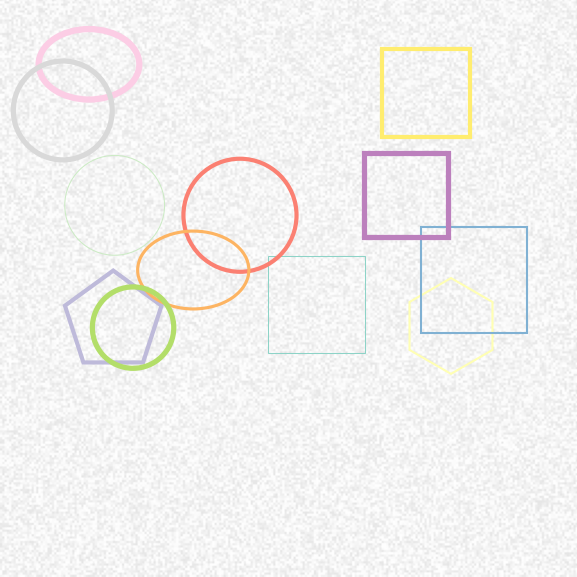[{"shape": "square", "thickness": 0.5, "radius": 0.42, "center": [0.548, 0.471]}, {"shape": "hexagon", "thickness": 1, "radius": 0.41, "center": [0.781, 0.435]}, {"shape": "pentagon", "thickness": 2, "radius": 0.44, "center": [0.196, 0.443]}, {"shape": "circle", "thickness": 2, "radius": 0.49, "center": [0.416, 0.626]}, {"shape": "square", "thickness": 1, "radius": 0.46, "center": [0.821, 0.515]}, {"shape": "oval", "thickness": 1.5, "radius": 0.48, "center": [0.335, 0.532]}, {"shape": "circle", "thickness": 2.5, "radius": 0.35, "center": [0.23, 0.432]}, {"shape": "oval", "thickness": 3, "radius": 0.44, "center": [0.154, 0.888]}, {"shape": "circle", "thickness": 2.5, "radius": 0.43, "center": [0.109, 0.808]}, {"shape": "square", "thickness": 2.5, "radius": 0.36, "center": [0.703, 0.662]}, {"shape": "circle", "thickness": 0.5, "radius": 0.43, "center": [0.199, 0.644]}, {"shape": "square", "thickness": 2, "radius": 0.38, "center": [0.738, 0.838]}]